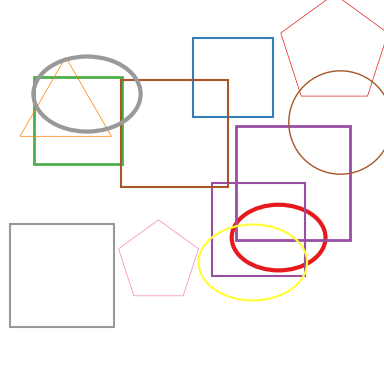[{"shape": "oval", "thickness": 3, "radius": 0.61, "center": [0.724, 0.383]}, {"shape": "pentagon", "thickness": 0.5, "radius": 0.73, "center": [0.868, 0.869]}, {"shape": "square", "thickness": 1.5, "radius": 0.52, "center": [0.605, 0.799]}, {"shape": "square", "thickness": 2, "radius": 0.57, "center": [0.202, 0.687]}, {"shape": "square", "thickness": 1.5, "radius": 0.6, "center": [0.671, 0.404]}, {"shape": "square", "thickness": 2, "radius": 0.74, "center": [0.762, 0.525]}, {"shape": "triangle", "thickness": 0.5, "radius": 0.69, "center": [0.171, 0.715]}, {"shape": "oval", "thickness": 1.5, "radius": 0.7, "center": [0.657, 0.318]}, {"shape": "circle", "thickness": 1, "radius": 0.67, "center": [0.884, 0.682]}, {"shape": "square", "thickness": 1.5, "radius": 0.69, "center": [0.454, 0.652]}, {"shape": "pentagon", "thickness": 0.5, "radius": 0.55, "center": [0.412, 0.32]}, {"shape": "oval", "thickness": 3, "radius": 0.7, "center": [0.226, 0.756]}, {"shape": "square", "thickness": 1.5, "radius": 0.67, "center": [0.161, 0.285]}]